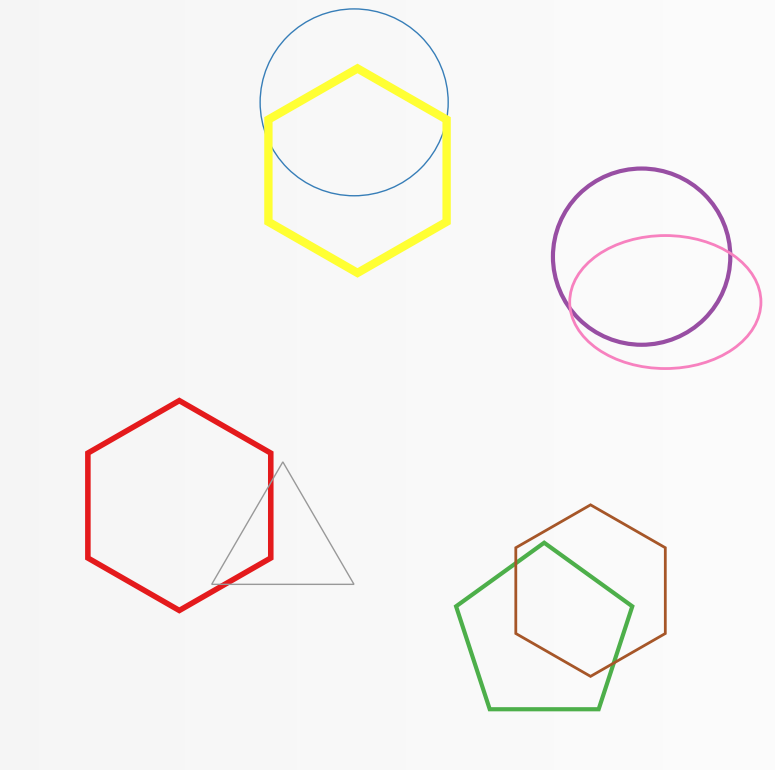[{"shape": "hexagon", "thickness": 2, "radius": 0.68, "center": [0.231, 0.343]}, {"shape": "circle", "thickness": 0.5, "radius": 0.61, "center": [0.457, 0.867]}, {"shape": "pentagon", "thickness": 1.5, "radius": 0.6, "center": [0.702, 0.176]}, {"shape": "circle", "thickness": 1.5, "radius": 0.57, "center": [0.828, 0.667]}, {"shape": "hexagon", "thickness": 3, "radius": 0.66, "center": [0.461, 0.778]}, {"shape": "hexagon", "thickness": 1, "radius": 0.56, "center": [0.762, 0.233]}, {"shape": "oval", "thickness": 1, "radius": 0.62, "center": [0.858, 0.608]}, {"shape": "triangle", "thickness": 0.5, "radius": 0.53, "center": [0.365, 0.294]}]